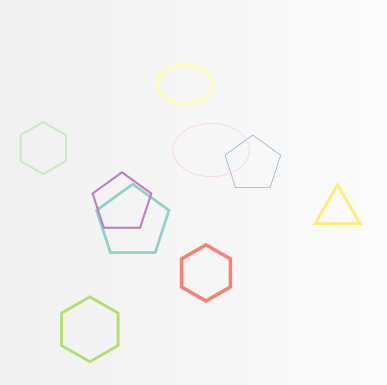[{"shape": "pentagon", "thickness": 2, "radius": 0.49, "center": [0.343, 0.423]}, {"shape": "oval", "thickness": 2, "radius": 0.36, "center": [0.477, 0.781]}, {"shape": "hexagon", "thickness": 2.5, "radius": 0.36, "center": [0.531, 0.291]}, {"shape": "pentagon", "thickness": 0.5, "radius": 0.38, "center": [0.652, 0.574]}, {"shape": "hexagon", "thickness": 2, "radius": 0.42, "center": [0.232, 0.145]}, {"shape": "oval", "thickness": 0.5, "radius": 0.49, "center": [0.545, 0.61]}, {"shape": "pentagon", "thickness": 1.5, "radius": 0.4, "center": [0.315, 0.473]}, {"shape": "hexagon", "thickness": 1.5, "radius": 0.34, "center": [0.112, 0.615]}, {"shape": "triangle", "thickness": 2, "radius": 0.34, "center": [0.871, 0.453]}]